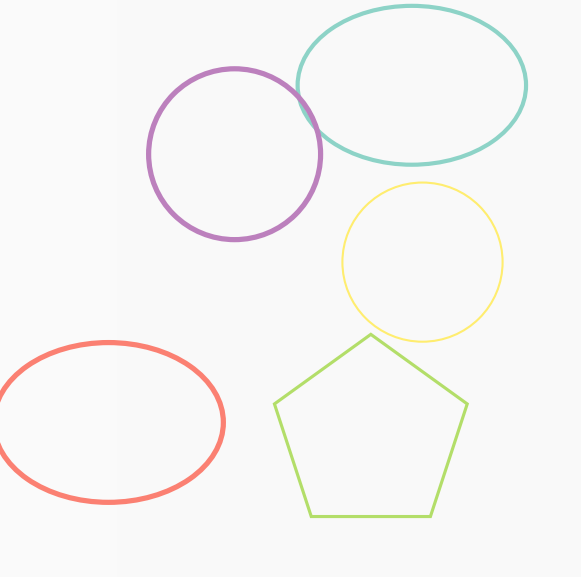[{"shape": "oval", "thickness": 2, "radius": 0.98, "center": [0.709, 0.851]}, {"shape": "oval", "thickness": 2.5, "radius": 0.99, "center": [0.187, 0.268]}, {"shape": "pentagon", "thickness": 1.5, "radius": 0.87, "center": [0.638, 0.246]}, {"shape": "circle", "thickness": 2.5, "radius": 0.74, "center": [0.404, 0.732]}, {"shape": "circle", "thickness": 1, "radius": 0.69, "center": [0.727, 0.545]}]